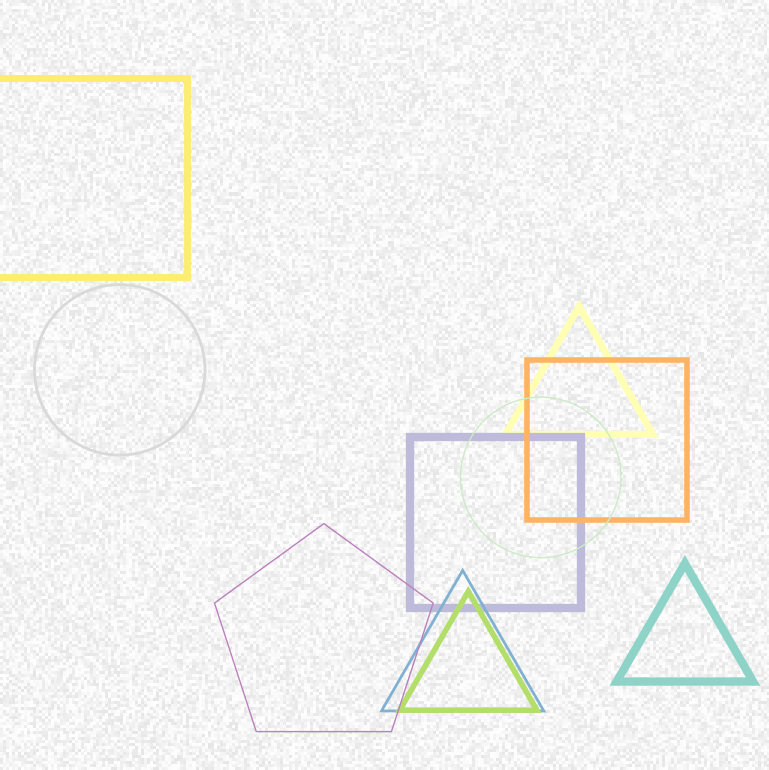[{"shape": "triangle", "thickness": 3, "radius": 0.51, "center": [0.889, 0.166]}, {"shape": "triangle", "thickness": 2.5, "radius": 0.55, "center": [0.752, 0.491]}, {"shape": "square", "thickness": 3, "radius": 0.56, "center": [0.643, 0.322]}, {"shape": "triangle", "thickness": 1, "radius": 0.61, "center": [0.601, 0.138]}, {"shape": "square", "thickness": 2, "radius": 0.52, "center": [0.788, 0.428]}, {"shape": "triangle", "thickness": 2, "radius": 0.51, "center": [0.608, 0.129]}, {"shape": "circle", "thickness": 1, "radius": 0.55, "center": [0.156, 0.52]}, {"shape": "pentagon", "thickness": 0.5, "radius": 0.75, "center": [0.421, 0.171]}, {"shape": "circle", "thickness": 0.5, "radius": 0.52, "center": [0.702, 0.38]}, {"shape": "square", "thickness": 2.5, "radius": 0.65, "center": [0.114, 0.769]}]